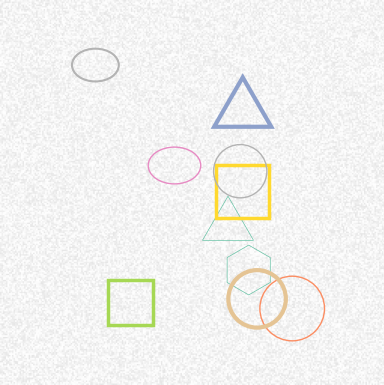[{"shape": "triangle", "thickness": 0.5, "radius": 0.38, "center": [0.592, 0.414]}, {"shape": "hexagon", "thickness": 0.5, "radius": 0.32, "center": [0.646, 0.299]}, {"shape": "circle", "thickness": 1, "radius": 0.42, "center": [0.759, 0.199]}, {"shape": "triangle", "thickness": 3, "radius": 0.43, "center": [0.63, 0.714]}, {"shape": "oval", "thickness": 1, "radius": 0.34, "center": [0.453, 0.57]}, {"shape": "square", "thickness": 2.5, "radius": 0.29, "center": [0.34, 0.215]}, {"shape": "square", "thickness": 2.5, "radius": 0.34, "center": [0.631, 0.502]}, {"shape": "circle", "thickness": 3, "radius": 0.37, "center": [0.668, 0.224]}, {"shape": "circle", "thickness": 1, "radius": 0.35, "center": [0.624, 0.555]}, {"shape": "oval", "thickness": 1.5, "radius": 0.3, "center": [0.248, 0.831]}]